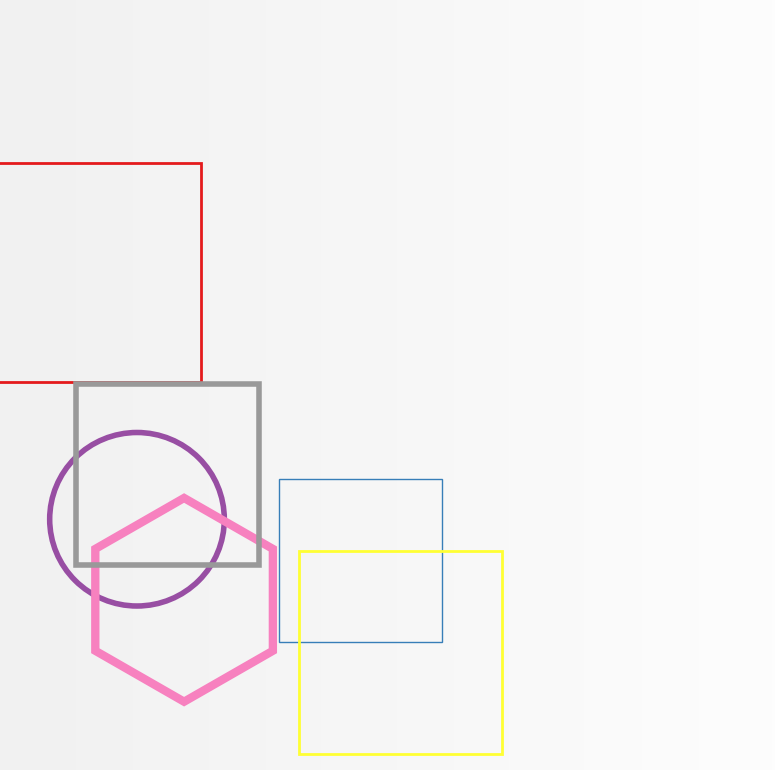[{"shape": "square", "thickness": 1, "radius": 0.71, "center": [0.117, 0.647]}, {"shape": "square", "thickness": 0.5, "radius": 0.53, "center": [0.465, 0.272]}, {"shape": "circle", "thickness": 2, "radius": 0.56, "center": [0.177, 0.326]}, {"shape": "square", "thickness": 1, "radius": 0.66, "center": [0.517, 0.153]}, {"shape": "hexagon", "thickness": 3, "radius": 0.66, "center": [0.238, 0.221]}, {"shape": "square", "thickness": 2, "radius": 0.59, "center": [0.216, 0.384]}]